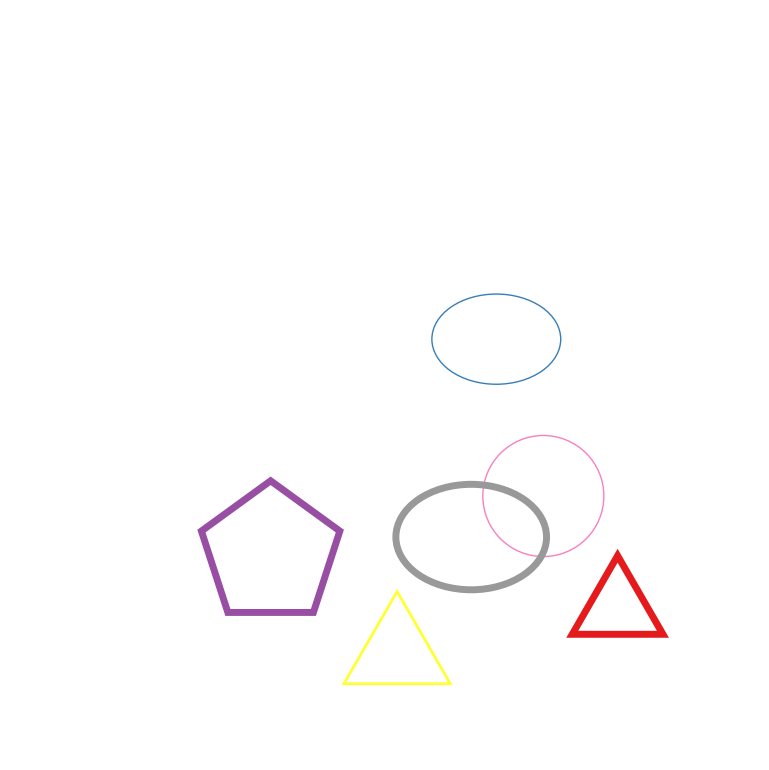[{"shape": "triangle", "thickness": 2.5, "radius": 0.34, "center": [0.802, 0.21]}, {"shape": "oval", "thickness": 0.5, "radius": 0.42, "center": [0.645, 0.56]}, {"shape": "pentagon", "thickness": 2.5, "radius": 0.47, "center": [0.351, 0.281]}, {"shape": "triangle", "thickness": 1, "radius": 0.4, "center": [0.516, 0.152]}, {"shape": "circle", "thickness": 0.5, "radius": 0.39, "center": [0.706, 0.356]}, {"shape": "oval", "thickness": 2.5, "radius": 0.49, "center": [0.612, 0.303]}]